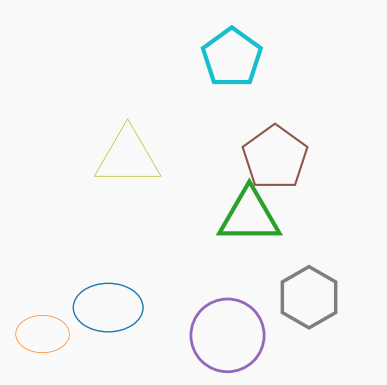[{"shape": "oval", "thickness": 1, "radius": 0.45, "center": [0.279, 0.201]}, {"shape": "oval", "thickness": 0.5, "radius": 0.35, "center": [0.11, 0.132]}, {"shape": "triangle", "thickness": 3, "radius": 0.45, "center": [0.644, 0.439]}, {"shape": "circle", "thickness": 2, "radius": 0.47, "center": [0.587, 0.129]}, {"shape": "pentagon", "thickness": 1.5, "radius": 0.44, "center": [0.71, 0.591]}, {"shape": "hexagon", "thickness": 2.5, "radius": 0.4, "center": [0.797, 0.228]}, {"shape": "triangle", "thickness": 0.5, "radius": 0.5, "center": [0.329, 0.592]}, {"shape": "pentagon", "thickness": 3, "radius": 0.39, "center": [0.598, 0.85]}]